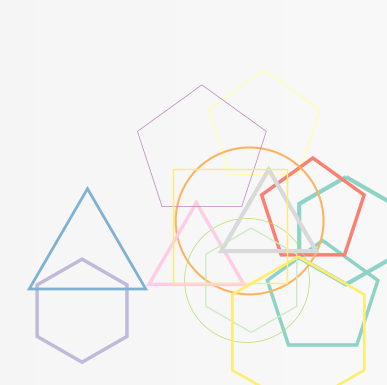[{"shape": "pentagon", "thickness": 2.5, "radius": 0.75, "center": [0.833, 0.225]}, {"shape": "hexagon", "thickness": 3, "radius": 0.7, "center": [0.893, 0.401]}, {"shape": "pentagon", "thickness": 1, "radius": 0.75, "center": [0.682, 0.669]}, {"shape": "hexagon", "thickness": 2.5, "radius": 0.67, "center": [0.212, 0.193]}, {"shape": "pentagon", "thickness": 2.5, "radius": 0.7, "center": [0.807, 0.451]}, {"shape": "triangle", "thickness": 2, "radius": 0.87, "center": [0.226, 0.336]}, {"shape": "circle", "thickness": 1.5, "radius": 0.95, "center": [0.644, 0.426]}, {"shape": "circle", "thickness": 0.5, "radius": 0.81, "center": [0.638, 0.272]}, {"shape": "triangle", "thickness": 2.5, "radius": 0.71, "center": [0.507, 0.332]}, {"shape": "triangle", "thickness": 3, "radius": 0.71, "center": [0.694, 0.419]}, {"shape": "pentagon", "thickness": 0.5, "radius": 0.87, "center": [0.521, 0.605]}, {"shape": "hexagon", "thickness": 1, "radius": 0.68, "center": [0.648, 0.272]}, {"shape": "square", "thickness": 1, "radius": 0.74, "center": [0.593, 0.413]}, {"shape": "hexagon", "thickness": 2, "radius": 0.98, "center": [0.77, 0.137]}]